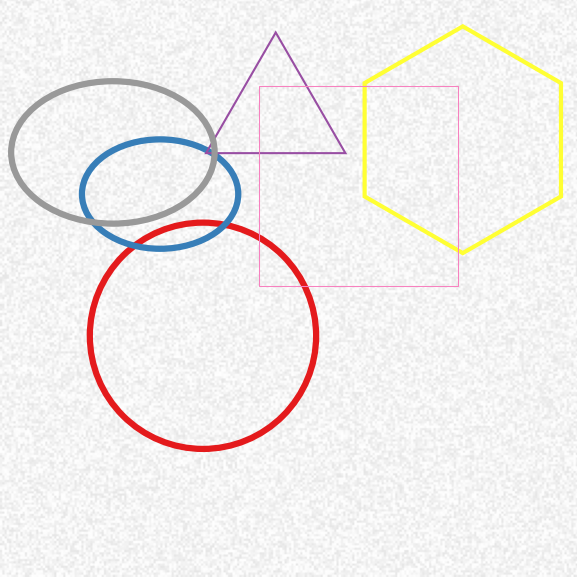[{"shape": "circle", "thickness": 3, "radius": 0.98, "center": [0.351, 0.418]}, {"shape": "oval", "thickness": 3, "radius": 0.68, "center": [0.277, 0.663]}, {"shape": "triangle", "thickness": 1, "radius": 0.7, "center": [0.477, 0.804]}, {"shape": "hexagon", "thickness": 2, "radius": 0.98, "center": [0.801, 0.757]}, {"shape": "square", "thickness": 0.5, "radius": 0.86, "center": [0.62, 0.677]}, {"shape": "oval", "thickness": 3, "radius": 0.88, "center": [0.195, 0.735]}]